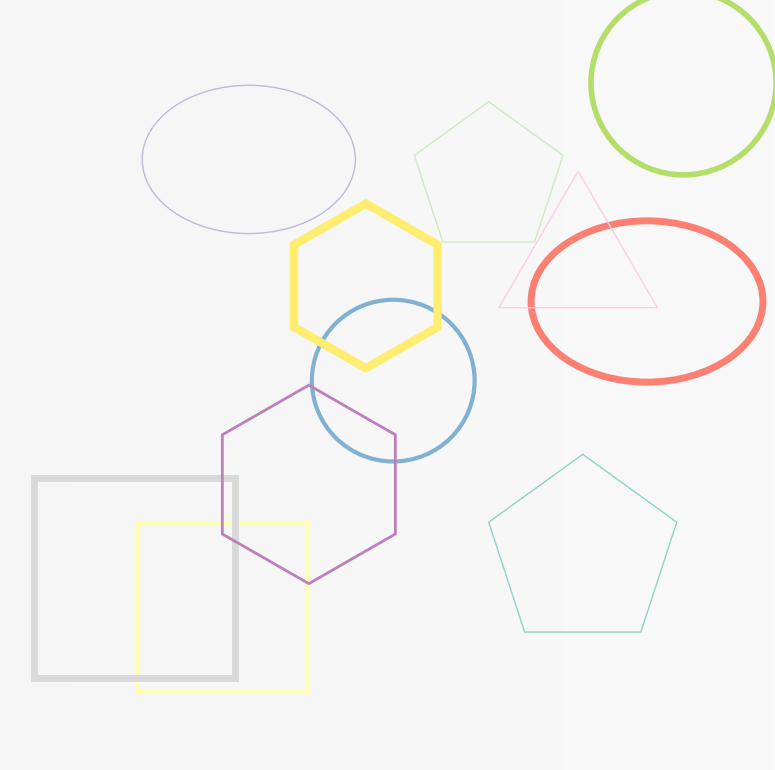[{"shape": "pentagon", "thickness": 0.5, "radius": 0.64, "center": [0.752, 0.282]}, {"shape": "square", "thickness": 1.5, "radius": 0.55, "center": [0.288, 0.211]}, {"shape": "oval", "thickness": 0.5, "radius": 0.69, "center": [0.321, 0.793]}, {"shape": "oval", "thickness": 2.5, "radius": 0.75, "center": [0.835, 0.608]}, {"shape": "circle", "thickness": 1.5, "radius": 0.53, "center": [0.507, 0.506]}, {"shape": "circle", "thickness": 2, "radius": 0.6, "center": [0.882, 0.892]}, {"shape": "triangle", "thickness": 0.5, "radius": 0.59, "center": [0.746, 0.659]}, {"shape": "square", "thickness": 2.5, "radius": 0.65, "center": [0.174, 0.25]}, {"shape": "hexagon", "thickness": 1, "radius": 0.64, "center": [0.399, 0.371]}, {"shape": "pentagon", "thickness": 0.5, "radius": 0.5, "center": [0.631, 0.767]}, {"shape": "hexagon", "thickness": 3, "radius": 0.53, "center": [0.472, 0.629]}]